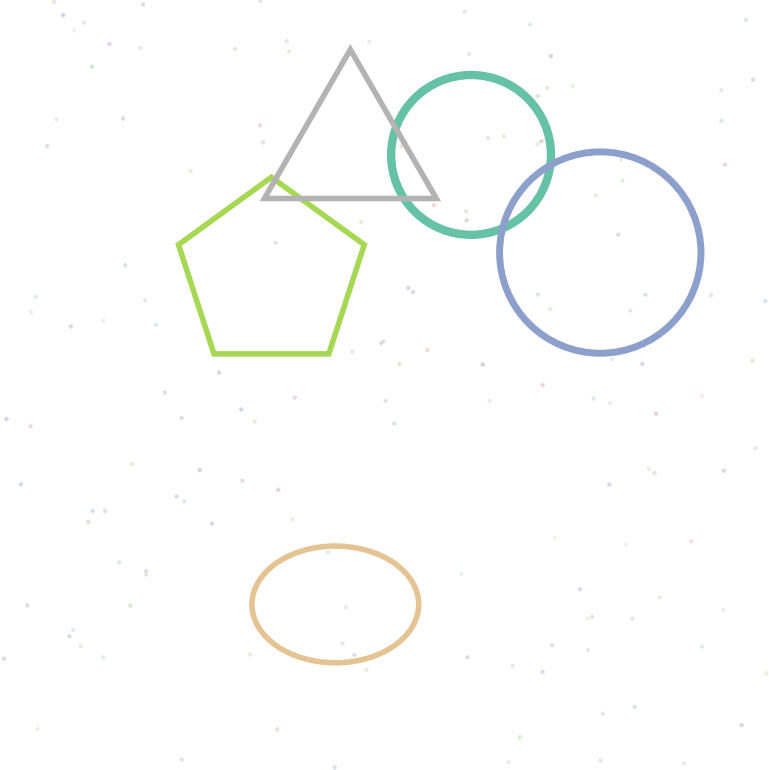[{"shape": "circle", "thickness": 3, "radius": 0.52, "center": [0.612, 0.799]}, {"shape": "circle", "thickness": 2.5, "radius": 0.65, "center": [0.78, 0.672]}, {"shape": "pentagon", "thickness": 2, "radius": 0.63, "center": [0.352, 0.643]}, {"shape": "oval", "thickness": 2, "radius": 0.54, "center": [0.435, 0.215]}, {"shape": "triangle", "thickness": 2, "radius": 0.64, "center": [0.455, 0.807]}]